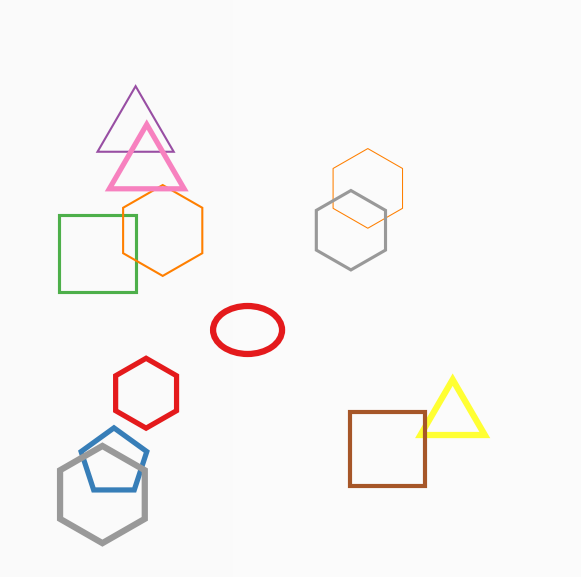[{"shape": "hexagon", "thickness": 2.5, "radius": 0.3, "center": [0.251, 0.318]}, {"shape": "oval", "thickness": 3, "radius": 0.3, "center": [0.426, 0.428]}, {"shape": "pentagon", "thickness": 2.5, "radius": 0.3, "center": [0.196, 0.199]}, {"shape": "square", "thickness": 1.5, "radius": 0.33, "center": [0.168, 0.56]}, {"shape": "triangle", "thickness": 1, "radius": 0.38, "center": [0.233, 0.774]}, {"shape": "hexagon", "thickness": 0.5, "radius": 0.34, "center": [0.633, 0.673]}, {"shape": "hexagon", "thickness": 1, "radius": 0.39, "center": [0.28, 0.6]}, {"shape": "triangle", "thickness": 3, "radius": 0.32, "center": [0.779, 0.278]}, {"shape": "square", "thickness": 2, "radius": 0.32, "center": [0.667, 0.222]}, {"shape": "triangle", "thickness": 2.5, "radius": 0.37, "center": [0.252, 0.709]}, {"shape": "hexagon", "thickness": 1.5, "radius": 0.34, "center": [0.604, 0.6]}, {"shape": "hexagon", "thickness": 3, "radius": 0.42, "center": [0.176, 0.143]}]